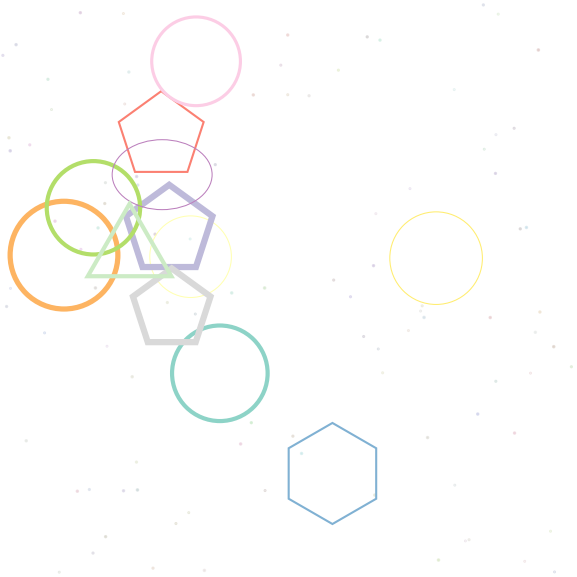[{"shape": "circle", "thickness": 2, "radius": 0.41, "center": [0.381, 0.353]}, {"shape": "circle", "thickness": 0.5, "radius": 0.35, "center": [0.33, 0.555]}, {"shape": "pentagon", "thickness": 3, "radius": 0.39, "center": [0.293, 0.6]}, {"shape": "pentagon", "thickness": 1, "radius": 0.39, "center": [0.279, 0.764]}, {"shape": "hexagon", "thickness": 1, "radius": 0.44, "center": [0.576, 0.179]}, {"shape": "circle", "thickness": 2.5, "radius": 0.47, "center": [0.111, 0.557]}, {"shape": "circle", "thickness": 2, "radius": 0.4, "center": [0.162, 0.639]}, {"shape": "circle", "thickness": 1.5, "radius": 0.38, "center": [0.34, 0.893]}, {"shape": "pentagon", "thickness": 3, "radius": 0.35, "center": [0.297, 0.464]}, {"shape": "oval", "thickness": 0.5, "radius": 0.43, "center": [0.281, 0.697]}, {"shape": "triangle", "thickness": 2, "radius": 0.42, "center": [0.224, 0.563]}, {"shape": "circle", "thickness": 0.5, "radius": 0.4, "center": [0.755, 0.552]}]